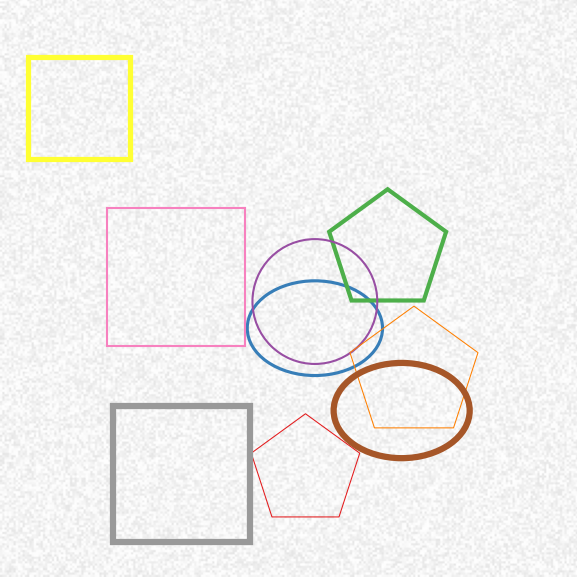[{"shape": "pentagon", "thickness": 0.5, "radius": 0.49, "center": [0.529, 0.184]}, {"shape": "oval", "thickness": 1.5, "radius": 0.59, "center": [0.545, 0.431]}, {"shape": "pentagon", "thickness": 2, "radius": 0.53, "center": [0.671, 0.565]}, {"shape": "circle", "thickness": 1, "radius": 0.54, "center": [0.545, 0.477]}, {"shape": "pentagon", "thickness": 0.5, "radius": 0.58, "center": [0.717, 0.353]}, {"shape": "square", "thickness": 2.5, "radius": 0.44, "center": [0.137, 0.812]}, {"shape": "oval", "thickness": 3, "radius": 0.59, "center": [0.696, 0.288]}, {"shape": "square", "thickness": 1, "radius": 0.6, "center": [0.305, 0.52]}, {"shape": "square", "thickness": 3, "radius": 0.59, "center": [0.314, 0.179]}]